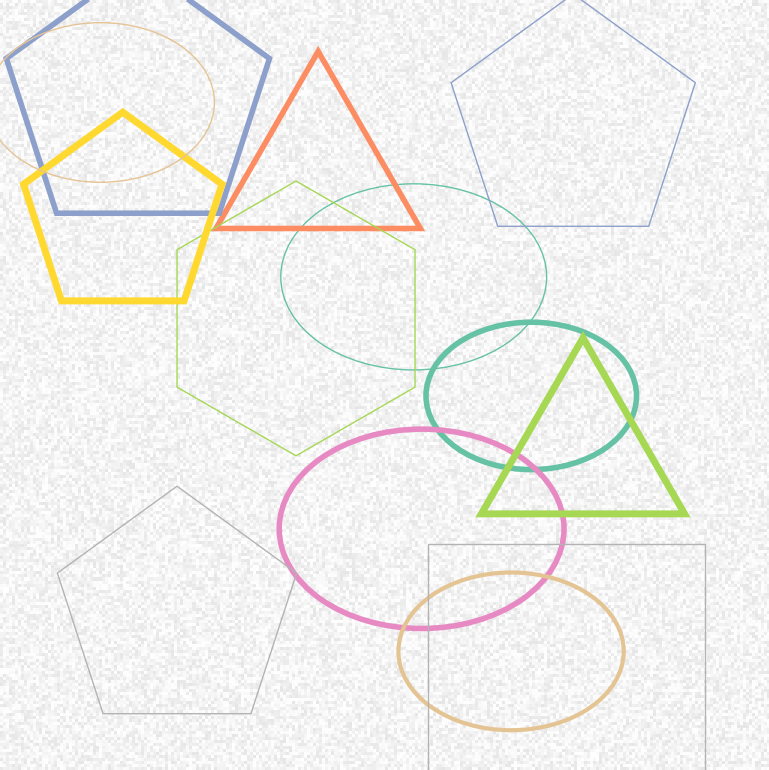[{"shape": "oval", "thickness": 0.5, "radius": 0.86, "center": [0.537, 0.64]}, {"shape": "oval", "thickness": 2, "radius": 0.68, "center": [0.69, 0.486]}, {"shape": "triangle", "thickness": 2, "radius": 0.77, "center": [0.413, 0.78]}, {"shape": "pentagon", "thickness": 0.5, "radius": 0.83, "center": [0.744, 0.841]}, {"shape": "pentagon", "thickness": 2, "radius": 0.9, "center": [0.179, 0.868]}, {"shape": "oval", "thickness": 2, "radius": 0.92, "center": [0.548, 0.313]}, {"shape": "triangle", "thickness": 2.5, "radius": 0.76, "center": [0.757, 0.409]}, {"shape": "hexagon", "thickness": 0.5, "radius": 0.89, "center": [0.384, 0.586]}, {"shape": "pentagon", "thickness": 2.5, "radius": 0.68, "center": [0.159, 0.719]}, {"shape": "oval", "thickness": 1.5, "radius": 0.73, "center": [0.664, 0.154]}, {"shape": "oval", "thickness": 0.5, "radius": 0.74, "center": [0.13, 0.867]}, {"shape": "square", "thickness": 0.5, "radius": 0.9, "center": [0.735, 0.113]}, {"shape": "pentagon", "thickness": 0.5, "radius": 0.82, "center": [0.23, 0.205]}]